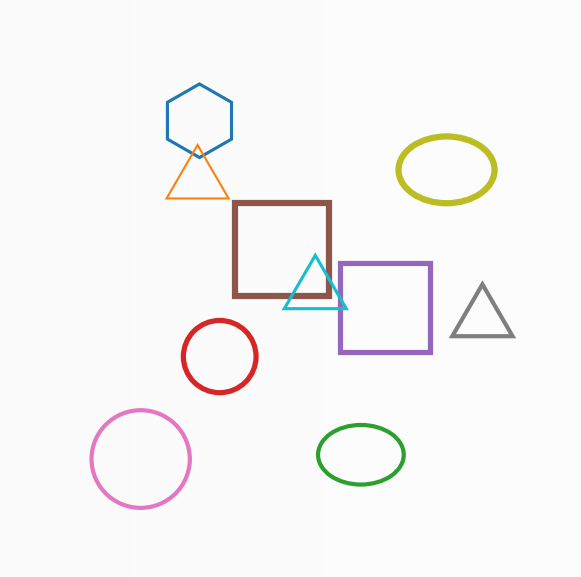[{"shape": "hexagon", "thickness": 1.5, "radius": 0.32, "center": [0.343, 0.79]}, {"shape": "triangle", "thickness": 1, "radius": 0.31, "center": [0.34, 0.686]}, {"shape": "oval", "thickness": 2, "radius": 0.37, "center": [0.621, 0.212]}, {"shape": "circle", "thickness": 2.5, "radius": 0.31, "center": [0.378, 0.382]}, {"shape": "square", "thickness": 2.5, "radius": 0.39, "center": [0.663, 0.466]}, {"shape": "square", "thickness": 3, "radius": 0.4, "center": [0.486, 0.567]}, {"shape": "circle", "thickness": 2, "radius": 0.42, "center": [0.242, 0.204]}, {"shape": "triangle", "thickness": 2, "radius": 0.3, "center": [0.83, 0.447]}, {"shape": "oval", "thickness": 3, "radius": 0.41, "center": [0.768, 0.705]}, {"shape": "triangle", "thickness": 1.5, "radius": 0.31, "center": [0.542, 0.495]}]